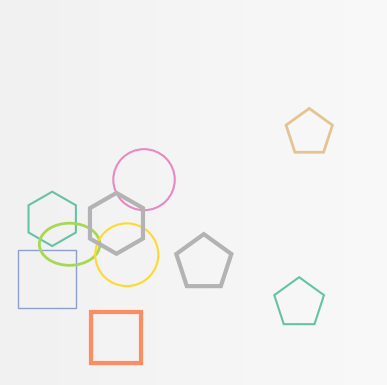[{"shape": "hexagon", "thickness": 1.5, "radius": 0.35, "center": [0.135, 0.431]}, {"shape": "pentagon", "thickness": 1.5, "radius": 0.34, "center": [0.772, 0.213]}, {"shape": "square", "thickness": 3, "radius": 0.33, "center": [0.299, 0.123]}, {"shape": "square", "thickness": 1, "radius": 0.37, "center": [0.122, 0.275]}, {"shape": "circle", "thickness": 1.5, "radius": 0.4, "center": [0.372, 0.533]}, {"shape": "oval", "thickness": 2, "radius": 0.39, "center": [0.18, 0.366]}, {"shape": "circle", "thickness": 1.5, "radius": 0.41, "center": [0.327, 0.338]}, {"shape": "pentagon", "thickness": 2, "radius": 0.31, "center": [0.798, 0.655]}, {"shape": "hexagon", "thickness": 3, "radius": 0.4, "center": [0.301, 0.42]}, {"shape": "pentagon", "thickness": 3, "radius": 0.37, "center": [0.526, 0.317]}]